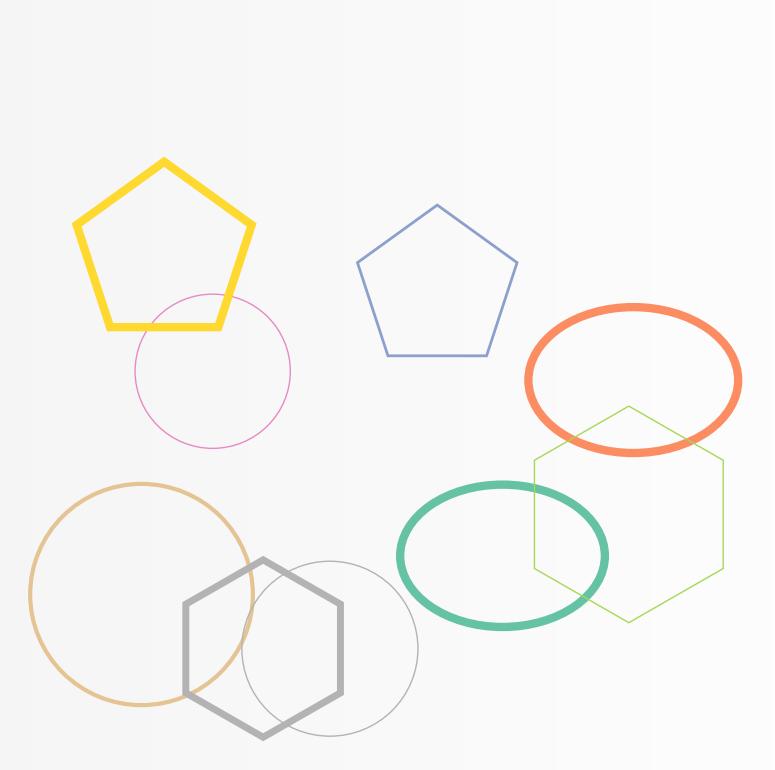[{"shape": "oval", "thickness": 3, "radius": 0.66, "center": [0.648, 0.278]}, {"shape": "oval", "thickness": 3, "radius": 0.68, "center": [0.817, 0.506]}, {"shape": "pentagon", "thickness": 1, "radius": 0.54, "center": [0.564, 0.625]}, {"shape": "circle", "thickness": 0.5, "radius": 0.5, "center": [0.274, 0.518]}, {"shape": "hexagon", "thickness": 0.5, "radius": 0.7, "center": [0.811, 0.332]}, {"shape": "pentagon", "thickness": 3, "radius": 0.59, "center": [0.212, 0.671]}, {"shape": "circle", "thickness": 1.5, "radius": 0.72, "center": [0.183, 0.228]}, {"shape": "circle", "thickness": 0.5, "radius": 0.57, "center": [0.426, 0.158]}, {"shape": "hexagon", "thickness": 2.5, "radius": 0.58, "center": [0.34, 0.158]}]